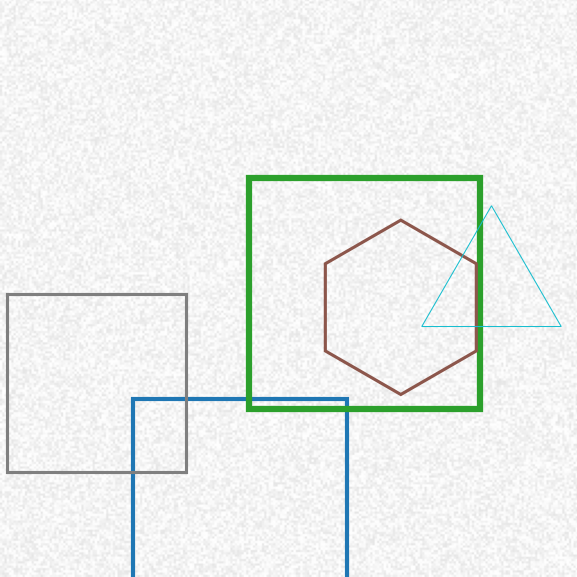[{"shape": "square", "thickness": 2, "radius": 0.93, "center": [0.416, 0.122]}, {"shape": "square", "thickness": 3, "radius": 1.0, "center": [0.632, 0.491]}, {"shape": "hexagon", "thickness": 1.5, "radius": 0.75, "center": [0.694, 0.467]}, {"shape": "square", "thickness": 1.5, "radius": 0.77, "center": [0.167, 0.336]}, {"shape": "triangle", "thickness": 0.5, "radius": 0.7, "center": [0.851, 0.503]}]